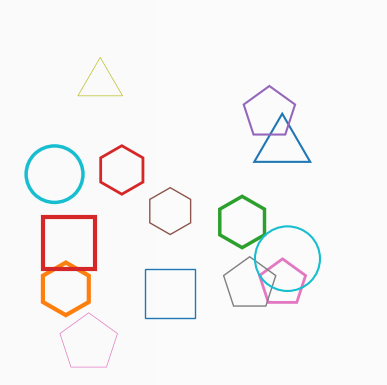[{"shape": "square", "thickness": 1, "radius": 0.32, "center": [0.439, 0.238]}, {"shape": "triangle", "thickness": 1.5, "radius": 0.42, "center": [0.728, 0.621]}, {"shape": "hexagon", "thickness": 3, "radius": 0.34, "center": [0.17, 0.25]}, {"shape": "hexagon", "thickness": 2.5, "radius": 0.33, "center": [0.625, 0.423]}, {"shape": "hexagon", "thickness": 2, "radius": 0.31, "center": [0.314, 0.559]}, {"shape": "square", "thickness": 3, "radius": 0.34, "center": [0.178, 0.368]}, {"shape": "pentagon", "thickness": 1.5, "radius": 0.35, "center": [0.695, 0.707]}, {"shape": "hexagon", "thickness": 1, "radius": 0.3, "center": [0.439, 0.452]}, {"shape": "pentagon", "thickness": 2, "radius": 0.31, "center": [0.729, 0.265]}, {"shape": "pentagon", "thickness": 0.5, "radius": 0.39, "center": [0.229, 0.11]}, {"shape": "pentagon", "thickness": 1, "radius": 0.35, "center": [0.644, 0.262]}, {"shape": "triangle", "thickness": 0.5, "radius": 0.33, "center": [0.259, 0.784]}, {"shape": "circle", "thickness": 1.5, "radius": 0.42, "center": [0.742, 0.328]}, {"shape": "circle", "thickness": 2.5, "radius": 0.37, "center": [0.141, 0.548]}]